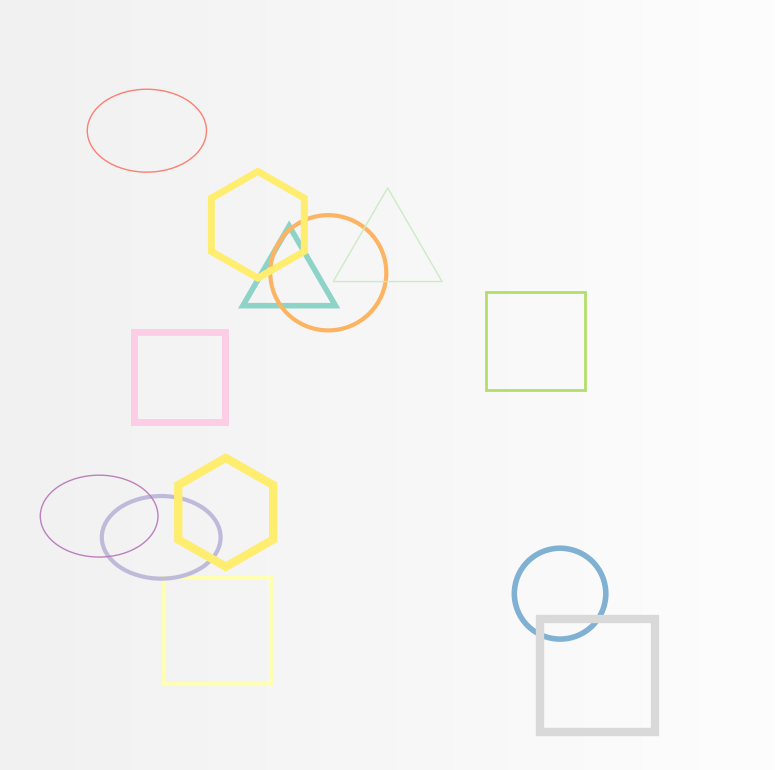[{"shape": "triangle", "thickness": 2, "radius": 0.35, "center": [0.373, 0.638]}, {"shape": "square", "thickness": 1.5, "radius": 0.34, "center": [0.28, 0.181]}, {"shape": "oval", "thickness": 1.5, "radius": 0.38, "center": [0.208, 0.302]}, {"shape": "oval", "thickness": 0.5, "radius": 0.38, "center": [0.19, 0.83]}, {"shape": "circle", "thickness": 2, "radius": 0.3, "center": [0.723, 0.229]}, {"shape": "circle", "thickness": 1.5, "radius": 0.37, "center": [0.424, 0.646]}, {"shape": "square", "thickness": 1, "radius": 0.32, "center": [0.691, 0.557]}, {"shape": "square", "thickness": 2.5, "radius": 0.29, "center": [0.232, 0.51]}, {"shape": "square", "thickness": 3, "radius": 0.37, "center": [0.771, 0.123]}, {"shape": "oval", "thickness": 0.5, "radius": 0.38, "center": [0.128, 0.33]}, {"shape": "triangle", "thickness": 0.5, "radius": 0.41, "center": [0.5, 0.675]}, {"shape": "hexagon", "thickness": 2.5, "radius": 0.35, "center": [0.333, 0.708]}, {"shape": "hexagon", "thickness": 3, "radius": 0.35, "center": [0.291, 0.335]}]